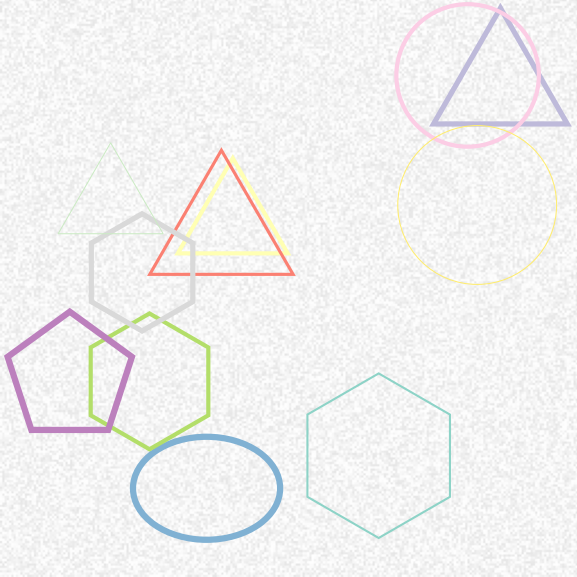[{"shape": "hexagon", "thickness": 1, "radius": 0.71, "center": [0.656, 0.21]}, {"shape": "triangle", "thickness": 2, "radius": 0.55, "center": [0.403, 0.615]}, {"shape": "triangle", "thickness": 2.5, "radius": 0.67, "center": [0.867, 0.851]}, {"shape": "triangle", "thickness": 1.5, "radius": 0.72, "center": [0.383, 0.596]}, {"shape": "oval", "thickness": 3, "radius": 0.64, "center": [0.358, 0.154]}, {"shape": "hexagon", "thickness": 2, "radius": 0.59, "center": [0.259, 0.339]}, {"shape": "circle", "thickness": 2, "radius": 0.62, "center": [0.81, 0.869]}, {"shape": "hexagon", "thickness": 2.5, "radius": 0.51, "center": [0.246, 0.527]}, {"shape": "pentagon", "thickness": 3, "radius": 0.57, "center": [0.121, 0.346]}, {"shape": "triangle", "thickness": 0.5, "radius": 0.52, "center": [0.192, 0.647]}, {"shape": "circle", "thickness": 0.5, "radius": 0.69, "center": [0.826, 0.644]}]